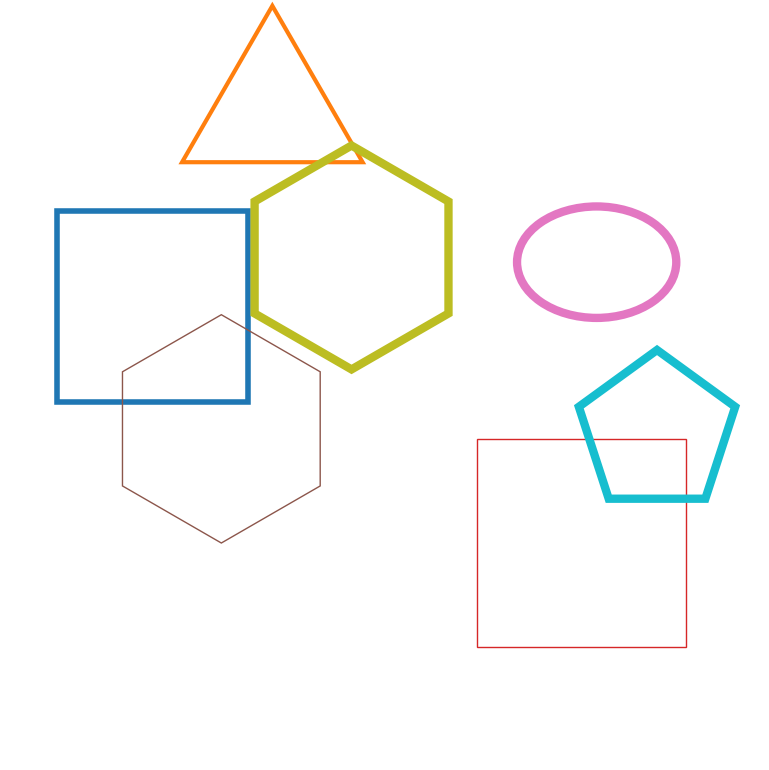[{"shape": "square", "thickness": 2, "radius": 0.62, "center": [0.198, 0.602]}, {"shape": "triangle", "thickness": 1.5, "radius": 0.68, "center": [0.354, 0.857]}, {"shape": "square", "thickness": 0.5, "radius": 0.68, "center": [0.755, 0.295]}, {"shape": "hexagon", "thickness": 0.5, "radius": 0.74, "center": [0.287, 0.443]}, {"shape": "oval", "thickness": 3, "radius": 0.52, "center": [0.775, 0.66]}, {"shape": "hexagon", "thickness": 3, "radius": 0.73, "center": [0.457, 0.666]}, {"shape": "pentagon", "thickness": 3, "radius": 0.53, "center": [0.853, 0.439]}]